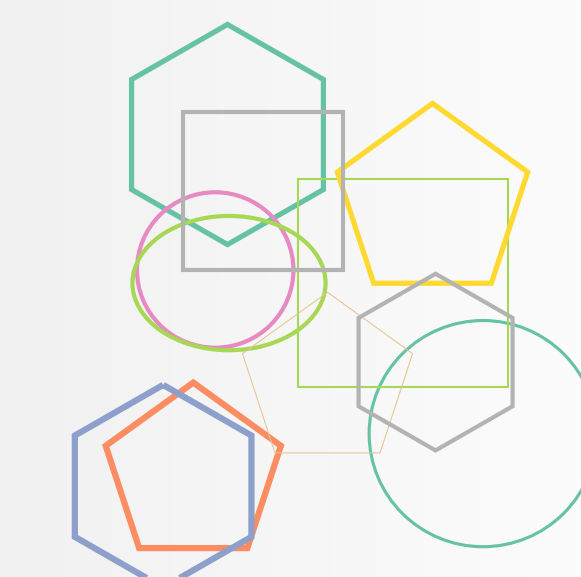[{"shape": "circle", "thickness": 1.5, "radius": 0.98, "center": [0.831, 0.248]}, {"shape": "hexagon", "thickness": 2.5, "radius": 0.95, "center": [0.391, 0.766]}, {"shape": "pentagon", "thickness": 3, "radius": 0.79, "center": [0.333, 0.178]}, {"shape": "hexagon", "thickness": 3, "radius": 0.88, "center": [0.281, 0.157]}, {"shape": "circle", "thickness": 2, "radius": 0.67, "center": [0.37, 0.532]}, {"shape": "oval", "thickness": 2, "radius": 0.83, "center": [0.394, 0.509]}, {"shape": "square", "thickness": 1, "radius": 0.9, "center": [0.694, 0.509]}, {"shape": "pentagon", "thickness": 2.5, "radius": 0.86, "center": [0.744, 0.648]}, {"shape": "pentagon", "thickness": 0.5, "radius": 0.77, "center": [0.563, 0.339]}, {"shape": "hexagon", "thickness": 2, "radius": 0.76, "center": [0.749, 0.372]}, {"shape": "square", "thickness": 2, "radius": 0.69, "center": [0.453, 0.668]}]